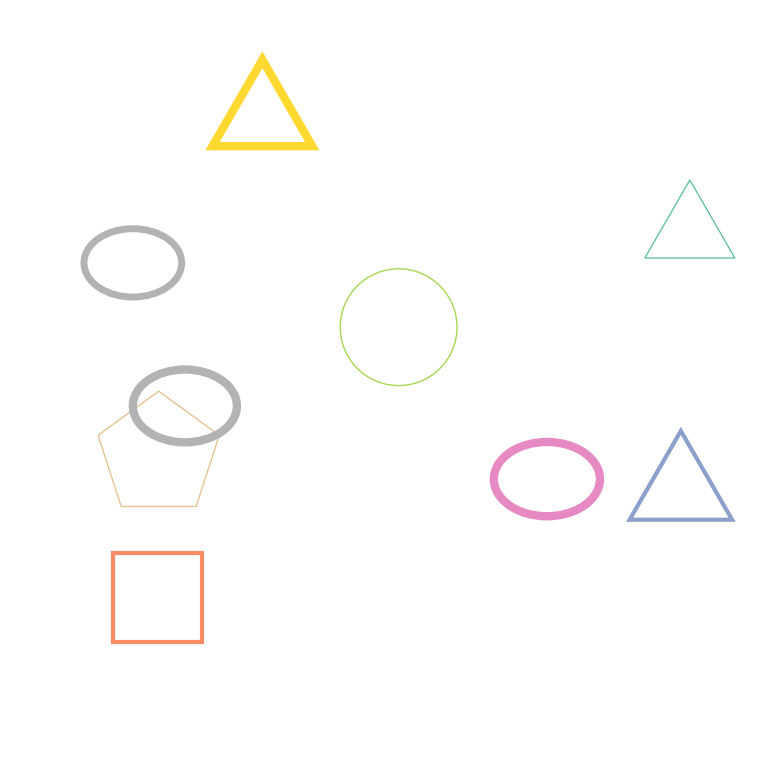[{"shape": "triangle", "thickness": 0.5, "radius": 0.34, "center": [0.896, 0.699]}, {"shape": "square", "thickness": 1.5, "radius": 0.29, "center": [0.204, 0.224]}, {"shape": "triangle", "thickness": 1.5, "radius": 0.38, "center": [0.884, 0.363]}, {"shape": "oval", "thickness": 3, "radius": 0.34, "center": [0.71, 0.378]}, {"shape": "circle", "thickness": 0.5, "radius": 0.38, "center": [0.518, 0.575]}, {"shape": "triangle", "thickness": 3, "radius": 0.37, "center": [0.341, 0.848]}, {"shape": "pentagon", "thickness": 0.5, "radius": 0.41, "center": [0.206, 0.409]}, {"shape": "oval", "thickness": 3, "radius": 0.34, "center": [0.24, 0.473]}, {"shape": "oval", "thickness": 2.5, "radius": 0.32, "center": [0.172, 0.659]}]